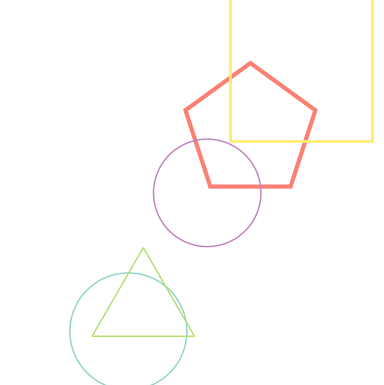[{"shape": "circle", "thickness": 1, "radius": 0.76, "center": [0.333, 0.139]}, {"shape": "pentagon", "thickness": 3, "radius": 0.89, "center": [0.65, 0.659]}, {"shape": "triangle", "thickness": 1, "radius": 0.77, "center": [0.372, 0.203]}, {"shape": "circle", "thickness": 1, "radius": 0.7, "center": [0.538, 0.499]}, {"shape": "square", "thickness": 2, "radius": 0.93, "center": [0.781, 0.82]}]